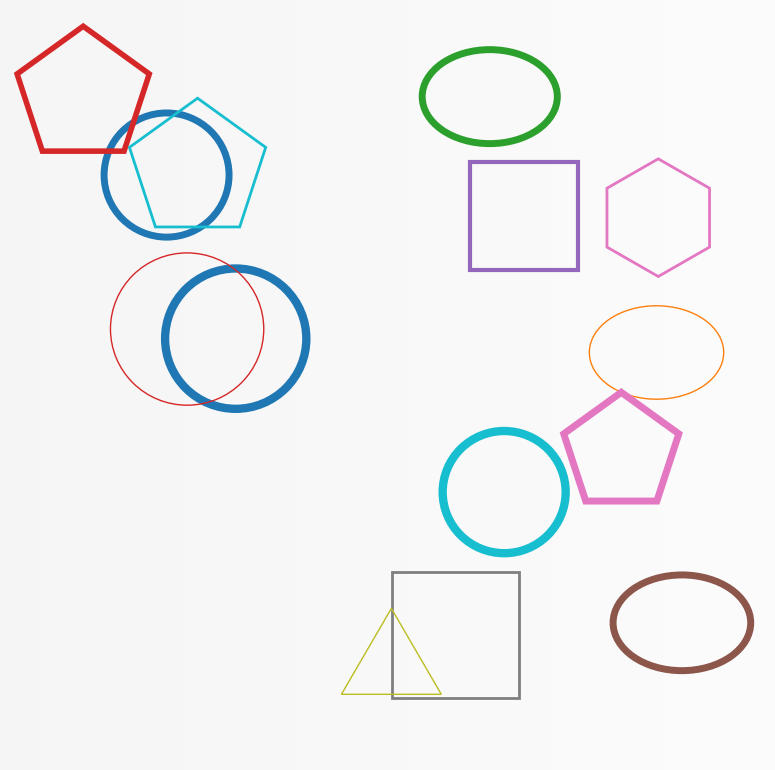[{"shape": "circle", "thickness": 3, "radius": 0.46, "center": [0.304, 0.56]}, {"shape": "circle", "thickness": 2.5, "radius": 0.4, "center": [0.215, 0.773]}, {"shape": "oval", "thickness": 0.5, "radius": 0.43, "center": [0.847, 0.542]}, {"shape": "oval", "thickness": 2.5, "radius": 0.44, "center": [0.632, 0.875]}, {"shape": "pentagon", "thickness": 2, "radius": 0.45, "center": [0.107, 0.876]}, {"shape": "circle", "thickness": 0.5, "radius": 0.49, "center": [0.241, 0.573]}, {"shape": "square", "thickness": 1.5, "radius": 0.35, "center": [0.676, 0.719]}, {"shape": "oval", "thickness": 2.5, "radius": 0.44, "center": [0.88, 0.191]}, {"shape": "pentagon", "thickness": 2.5, "radius": 0.39, "center": [0.802, 0.412]}, {"shape": "hexagon", "thickness": 1, "radius": 0.38, "center": [0.849, 0.717]}, {"shape": "square", "thickness": 1, "radius": 0.41, "center": [0.588, 0.175]}, {"shape": "triangle", "thickness": 0.5, "radius": 0.37, "center": [0.505, 0.135]}, {"shape": "circle", "thickness": 3, "radius": 0.4, "center": [0.651, 0.361]}, {"shape": "pentagon", "thickness": 1, "radius": 0.46, "center": [0.255, 0.78]}]